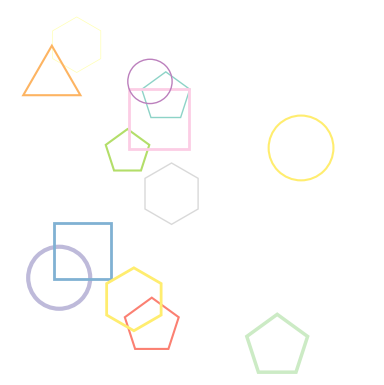[{"shape": "pentagon", "thickness": 1, "radius": 0.33, "center": [0.431, 0.748]}, {"shape": "hexagon", "thickness": 0.5, "radius": 0.36, "center": [0.199, 0.884]}, {"shape": "circle", "thickness": 3, "radius": 0.4, "center": [0.154, 0.279]}, {"shape": "pentagon", "thickness": 1.5, "radius": 0.37, "center": [0.394, 0.153]}, {"shape": "square", "thickness": 2, "radius": 0.37, "center": [0.214, 0.349]}, {"shape": "triangle", "thickness": 1.5, "radius": 0.43, "center": [0.135, 0.796]}, {"shape": "pentagon", "thickness": 1.5, "radius": 0.3, "center": [0.331, 0.605]}, {"shape": "square", "thickness": 2, "radius": 0.39, "center": [0.413, 0.69]}, {"shape": "hexagon", "thickness": 1, "radius": 0.4, "center": [0.446, 0.497]}, {"shape": "circle", "thickness": 1, "radius": 0.29, "center": [0.39, 0.789]}, {"shape": "pentagon", "thickness": 2.5, "radius": 0.42, "center": [0.72, 0.1]}, {"shape": "hexagon", "thickness": 2, "radius": 0.41, "center": [0.348, 0.223]}, {"shape": "circle", "thickness": 1.5, "radius": 0.42, "center": [0.782, 0.616]}]